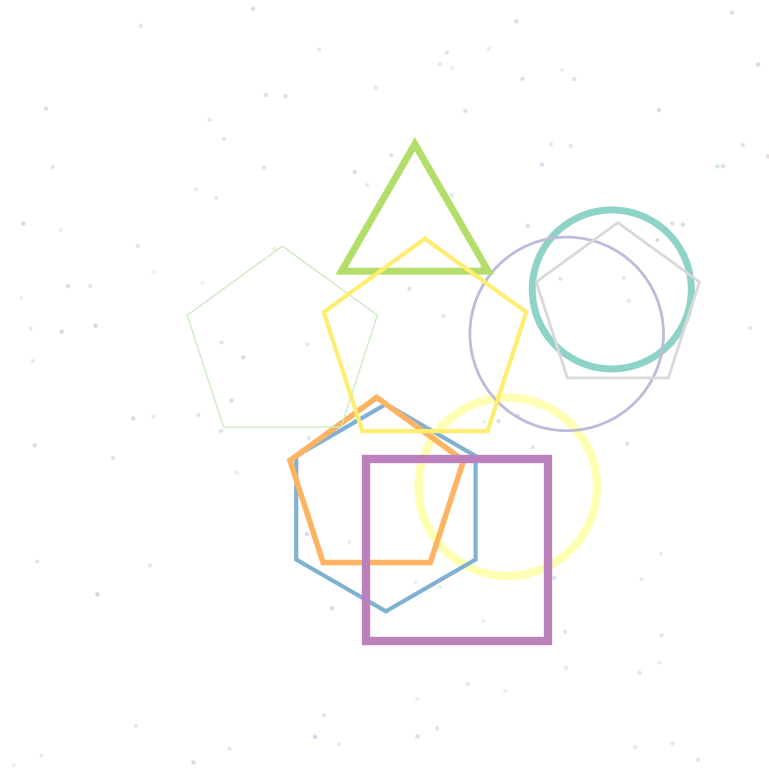[{"shape": "circle", "thickness": 2.5, "radius": 0.52, "center": [0.795, 0.624]}, {"shape": "circle", "thickness": 3, "radius": 0.58, "center": [0.659, 0.368]}, {"shape": "circle", "thickness": 1, "radius": 0.63, "center": [0.736, 0.566]}, {"shape": "hexagon", "thickness": 1.5, "radius": 0.67, "center": [0.501, 0.341]}, {"shape": "pentagon", "thickness": 2, "radius": 0.59, "center": [0.489, 0.365]}, {"shape": "triangle", "thickness": 2.5, "radius": 0.55, "center": [0.539, 0.703]}, {"shape": "pentagon", "thickness": 1, "radius": 0.56, "center": [0.802, 0.599]}, {"shape": "square", "thickness": 3, "radius": 0.59, "center": [0.593, 0.286]}, {"shape": "pentagon", "thickness": 0.5, "radius": 0.65, "center": [0.367, 0.551]}, {"shape": "pentagon", "thickness": 1.5, "radius": 0.69, "center": [0.552, 0.552]}]